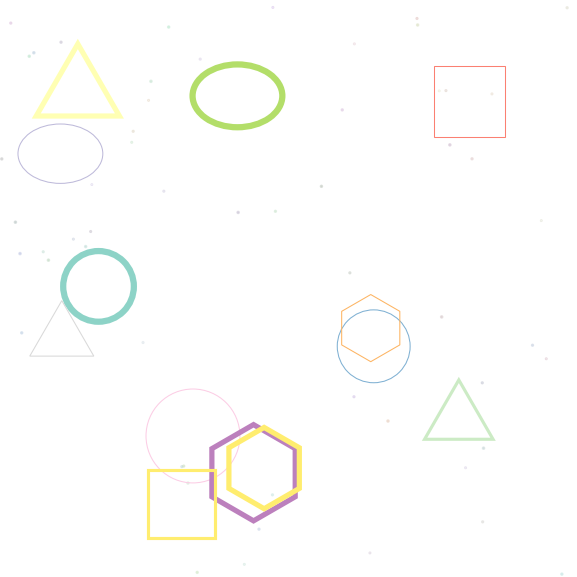[{"shape": "circle", "thickness": 3, "radius": 0.31, "center": [0.171, 0.503]}, {"shape": "triangle", "thickness": 2.5, "radius": 0.42, "center": [0.135, 0.84]}, {"shape": "oval", "thickness": 0.5, "radius": 0.37, "center": [0.105, 0.733]}, {"shape": "square", "thickness": 0.5, "radius": 0.31, "center": [0.812, 0.824]}, {"shape": "circle", "thickness": 0.5, "radius": 0.32, "center": [0.647, 0.399]}, {"shape": "hexagon", "thickness": 0.5, "radius": 0.29, "center": [0.642, 0.431]}, {"shape": "oval", "thickness": 3, "radius": 0.39, "center": [0.411, 0.833]}, {"shape": "circle", "thickness": 0.5, "radius": 0.41, "center": [0.334, 0.244]}, {"shape": "triangle", "thickness": 0.5, "radius": 0.32, "center": [0.107, 0.414]}, {"shape": "hexagon", "thickness": 2.5, "radius": 0.42, "center": [0.439, 0.181]}, {"shape": "triangle", "thickness": 1.5, "radius": 0.34, "center": [0.794, 0.273]}, {"shape": "square", "thickness": 1.5, "radius": 0.29, "center": [0.314, 0.126]}, {"shape": "hexagon", "thickness": 2.5, "radius": 0.35, "center": [0.457, 0.189]}]